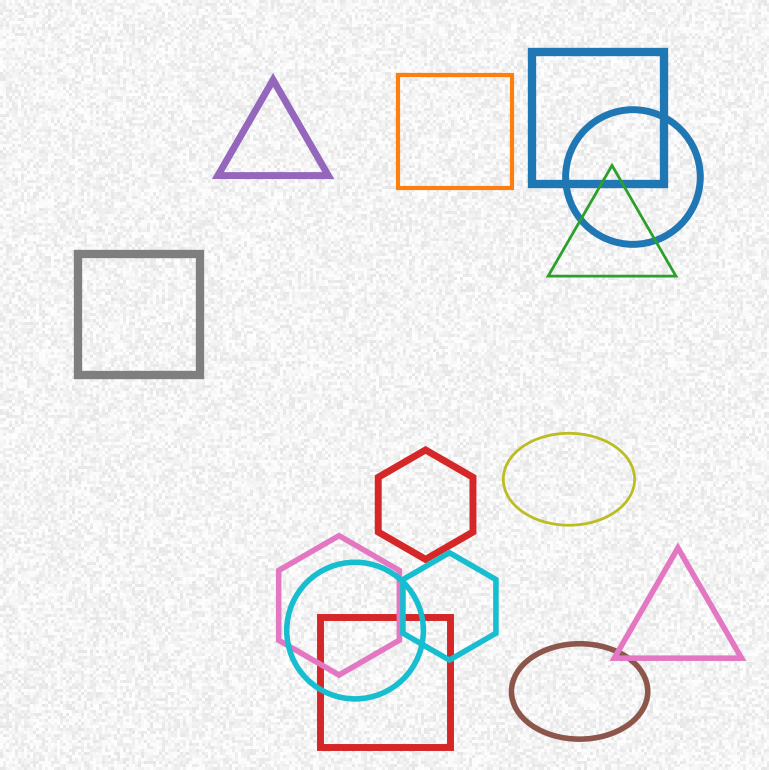[{"shape": "square", "thickness": 3, "radius": 0.43, "center": [0.777, 0.846]}, {"shape": "circle", "thickness": 2.5, "radius": 0.44, "center": [0.822, 0.77]}, {"shape": "square", "thickness": 1.5, "radius": 0.37, "center": [0.591, 0.829]}, {"shape": "triangle", "thickness": 1, "radius": 0.48, "center": [0.795, 0.689]}, {"shape": "hexagon", "thickness": 2.5, "radius": 0.36, "center": [0.553, 0.345]}, {"shape": "square", "thickness": 2.5, "radius": 0.42, "center": [0.5, 0.115]}, {"shape": "triangle", "thickness": 2.5, "radius": 0.41, "center": [0.355, 0.813]}, {"shape": "oval", "thickness": 2, "radius": 0.44, "center": [0.753, 0.102]}, {"shape": "triangle", "thickness": 2, "radius": 0.48, "center": [0.88, 0.193]}, {"shape": "hexagon", "thickness": 2, "radius": 0.45, "center": [0.44, 0.214]}, {"shape": "square", "thickness": 3, "radius": 0.39, "center": [0.181, 0.592]}, {"shape": "oval", "thickness": 1, "radius": 0.43, "center": [0.739, 0.378]}, {"shape": "circle", "thickness": 2, "radius": 0.44, "center": [0.461, 0.181]}, {"shape": "hexagon", "thickness": 2, "radius": 0.35, "center": [0.584, 0.212]}]